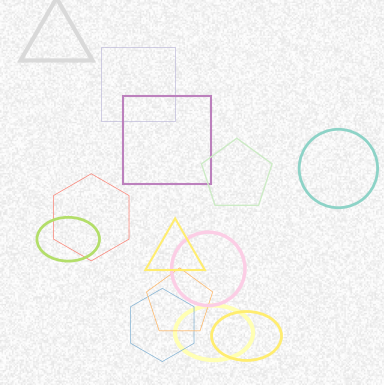[{"shape": "circle", "thickness": 2, "radius": 0.51, "center": [0.879, 0.562]}, {"shape": "oval", "thickness": 3, "radius": 0.51, "center": [0.556, 0.136]}, {"shape": "square", "thickness": 0.5, "radius": 0.48, "center": [0.359, 0.783]}, {"shape": "hexagon", "thickness": 0.5, "radius": 0.57, "center": [0.237, 0.436]}, {"shape": "hexagon", "thickness": 0.5, "radius": 0.48, "center": [0.422, 0.156]}, {"shape": "pentagon", "thickness": 0.5, "radius": 0.45, "center": [0.467, 0.214]}, {"shape": "oval", "thickness": 2, "radius": 0.41, "center": [0.177, 0.379]}, {"shape": "circle", "thickness": 2.5, "radius": 0.48, "center": [0.541, 0.302]}, {"shape": "triangle", "thickness": 3, "radius": 0.54, "center": [0.147, 0.897]}, {"shape": "square", "thickness": 1.5, "radius": 0.57, "center": [0.433, 0.636]}, {"shape": "pentagon", "thickness": 1, "radius": 0.48, "center": [0.615, 0.545]}, {"shape": "triangle", "thickness": 1.5, "radius": 0.45, "center": [0.455, 0.343]}, {"shape": "oval", "thickness": 2, "radius": 0.45, "center": [0.64, 0.127]}]